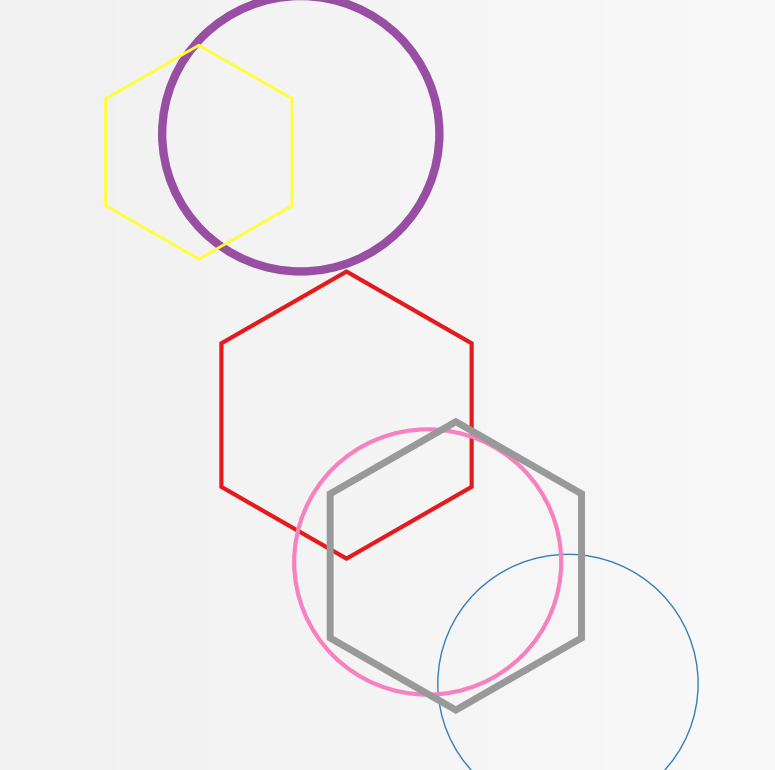[{"shape": "hexagon", "thickness": 1.5, "radius": 0.93, "center": [0.447, 0.461]}, {"shape": "circle", "thickness": 0.5, "radius": 0.84, "center": [0.733, 0.112]}, {"shape": "circle", "thickness": 3, "radius": 0.89, "center": [0.388, 0.826]}, {"shape": "hexagon", "thickness": 1, "radius": 0.69, "center": [0.257, 0.802]}, {"shape": "circle", "thickness": 1.5, "radius": 0.86, "center": [0.552, 0.27]}, {"shape": "hexagon", "thickness": 2.5, "radius": 0.94, "center": [0.588, 0.265]}]